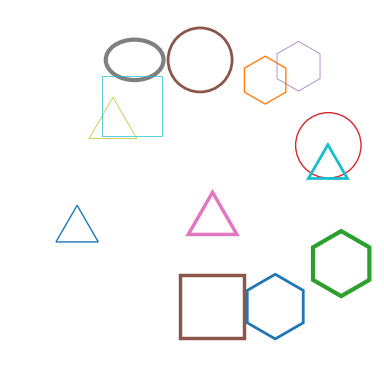[{"shape": "triangle", "thickness": 1, "radius": 0.32, "center": [0.2, 0.403]}, {"shape": "hexagon", "thickness": 2, "radius": 0.42, "center": [0.715, 0.204]}, {"shape": "hexagon", "thickness": 1, "radius": 0.31, "center": [0.689, 0.792]}, {"shape": "hexagon", "thickness": 3, "radius": 0.42, "center": [0.886, 0.315]}, {"shape": "circle", "thickness": 1, "radius": 0.42, "center": [0.853, 0.622]}, {"shape": "hexagon", "thickness": 0.5, "radius": 0.32, "center": [0.775, 0.828]}, {"shape": "circle", "thickness": 2, "radius": 0.42, "center": [0.52, 0.844]}, {"shape": "square", "thickness": 2.5, "radius": 0.41, "center": [0.551, 0.204]}, {"shape": "triangle", "thickness": 2.5, "radius": 0.36, "center": [0.552, 0.428]}, {"shape": "oval", "thickness": 3, "radius": 0.38, "center": [0.35, 0.845]}, {"shape": "triangle", "thickness": 0.5, "radius": 0.36, "center": [0.293, 0.676]}, {"shape": "triangle", "thickness": 2, "radius": 0.29, "center": [0.852, 0.566]}, {"shape": "square", "thickness": 0.5, "radius": 0.39, "center": [0.342, 0.724]}]